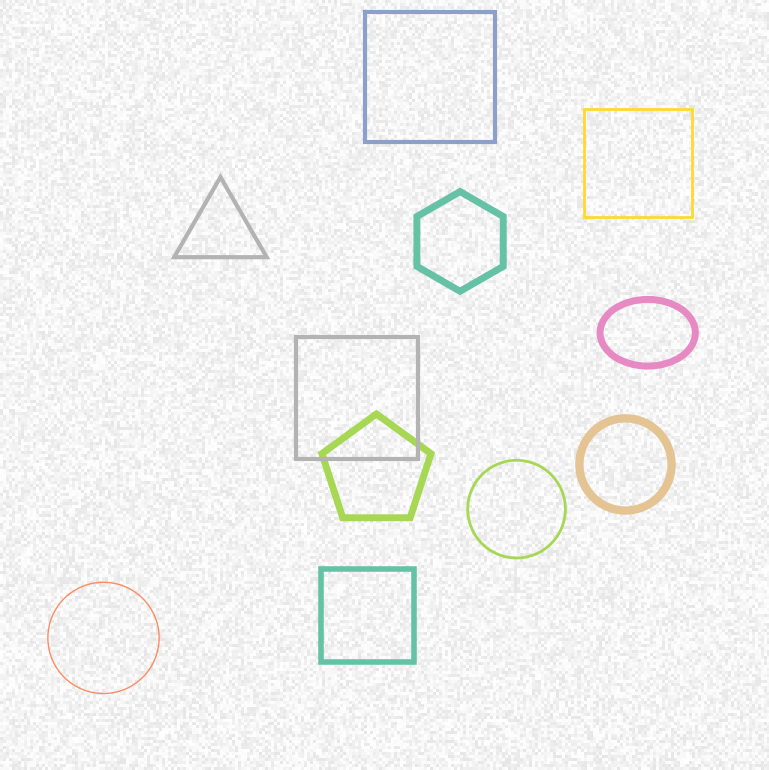[{"shape": "square", "thickness": 2, "radius": 0.3, "center": [0.478, 0.2]}, {"shape": "hexagon", "thickness": 2.5, "radius": 0.32, "center": [0.597, 0.686]}, {"shape": "circle", "thickness": 0.5, "radius": 0.36, "center": [0.134, 0.172]}, {"shape": "square", "thickness": 1.5, "radius": 0.42, "center": [0.558, 0.9]}, {"shape": "oval", "thickness": 2.5, "radius": 0.31, "center": [0.841, 0.568]}, {"shape": "circle", "thickness": 1, "radius": 0.32, "center": [0.671, 0.339]}, {"shape": "pentagon", "thickness": 2.5, "radius": 0.37, "center": [0.489, 0.388]}, {"shape": "square", "thickness": 1, "radius": 0.35, "center": [0.829, 0.789]}, {"shape": "circle", "thickness": 3, "radius": 0.3, "center": [0.812, 0.397]}, {"shape": "triangle", "thickness": 1.5, "radius": 0.35, "center": [0.286, 0.701]}, {"shape": "square", "thickness": 1.5, "radius": 0.4, "center": [0.463, 0.483]}]